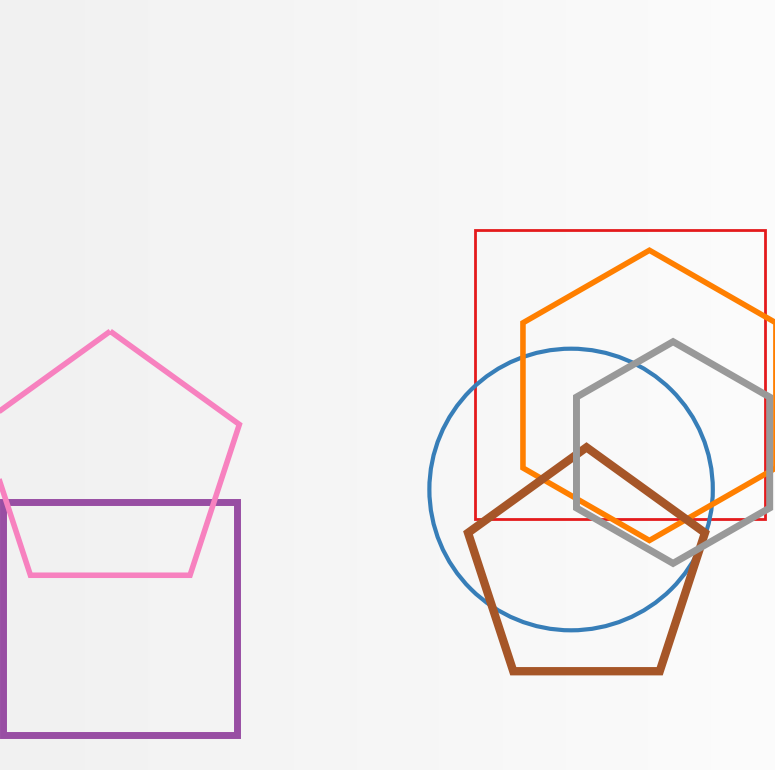[{"shape": "square", "thickness": 1, "radius": 0.94, "center": [0.8, 0.514]}, {"shape": "circle", "thickness": 1.5, "radius": 0.91, "center": [0.737, 0.364]}, {"shape": "square", "thickness": 2.5, "radius": 0.76, "center": [0.154, 0.197]}, {"shape": "hexagon", "thickness": 2, "radius": 0.94, "center": [0.838, 0.487]}, {"shape": "pentagon", "thickness": 3, "radius": 0.8, "center": [0.757, 0.258]}, {"shape": "pentagon", "thickness": 2, "radius": 0.88, "center": [0.142, 0.395]}, {"shape": "hexagon", "thickness": 2.5, "radius": 0.72, "center": [0.868, 0.412]}]